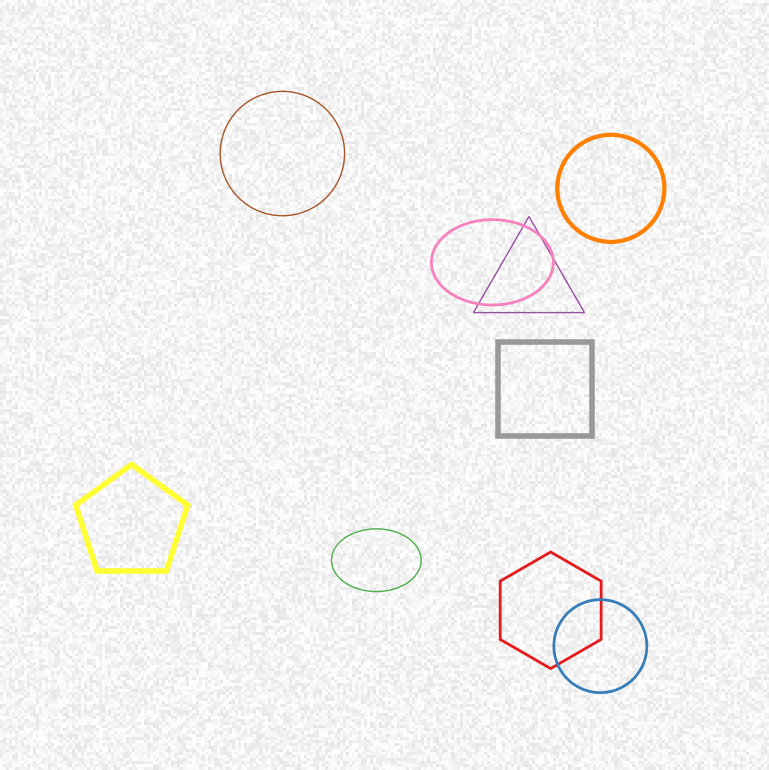[{"shape": "hexagon", "thickness": 1, "radius": 0.38, "center": [0.715, 0.207]}, {"shape": "circle", "thickness": 1, "radius": 0.3, "center": [0.78, 0.161]}, {"shape": "oval", "thickness": 0.5, "radius": 0.29, "center": [0.489, 0.272]}, {"shape": "triangle", "thickness": 0.5, "radius": 0.42, "center": [0.687, 0.636]}, {"shape": "circle", "thickness": 1.5, "radius": 0.35, "center": [0.793, 0.755]}, {"shape": "pentagon", "thickness": 2, "radius": 0.38, "center": [0.171, 0.32]}, {"shape": "circle", "thickness": 0.5, "radius": 0.4, "center": [0.367, 0.801]}, {"shape": "oval", "thickness": 1, "radius": 0.4, "center": [0.639, 0.659]}, {"shape": "square", "thickness": 2, "radius": 0.3, "center": [0.708, 0.495]}]